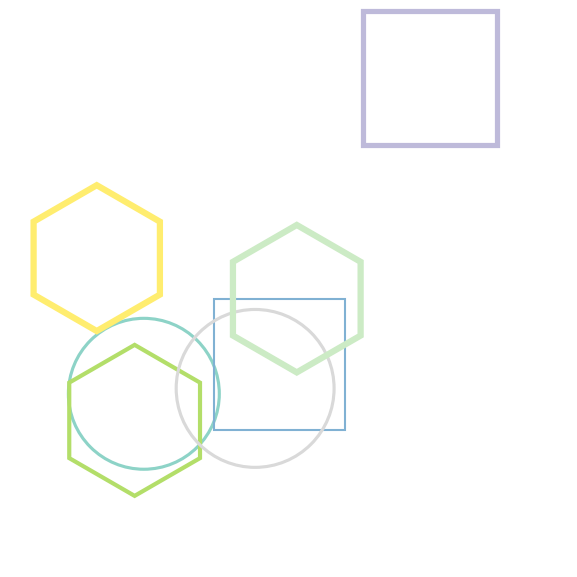[{"shape": "circle", "thickness": 1.5, "radius": 0.65, "center": [0.249, 0.317]}, {"shape": "square", "thickness": 2.5, "radius": 0.58, "center": [0.745, 0.864]}, {"shape": "square", "thickness": 1, "radius": 0.57, "center": [0.484, 0.369]}, {"shape": "hexagon", "thickness": 2, "radius": 0.65, "center": [0.233, 0.271]}, {"shape": "circle", "thickness": 1.5, "radius": 0.68, "center": [0.442, 0.327]}, {"shape": "hexagon", "thickness": 3, "radius": 0.64, "center": [0.514, 0.482]}, {"shape": "hexagon", "thickness": 3, "radius": 0.63, "center": [0.168, 0.552]}]